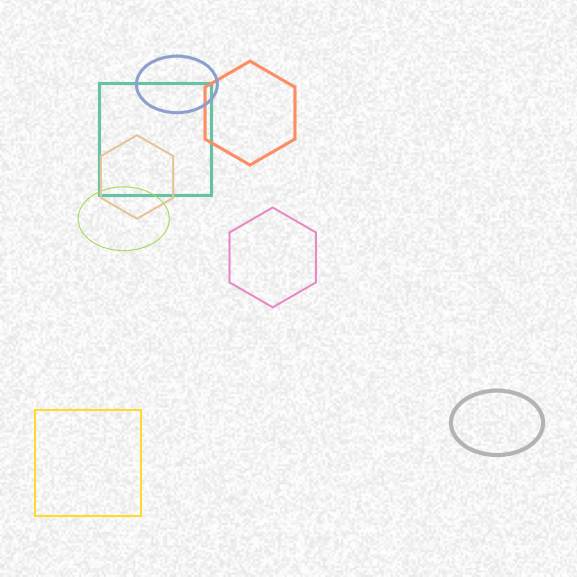[{"shape": "square", "thickness": 1.5, "radius": 0.48, "center": [0.268, 0.759]}, {"shape": "hexagon", "thickness": 1.5, "radius": 0.45, "center": [0.433, 0.803]}, {"shape": "oval", "thickness": 1.5, "radius": 0.35, "center": [0.306, 0.853]}, {"shape": "hexagon", "thickness": 1, "radius": 0.43, "center": [0.472, 0.553]}, {"shape": "oval", "thickness": 0.5, "radius": 0.39, "center": [0.214, 0.62]}, {"shape": "square", "thickness": 1, "radius": 0.46, "center": [0.153, 0.197]}, {"shape": "hexagon", "thickness": 1, "radius": 0.36, "center": [0.237, 0.693]}, {"shape": "oval", "thickness": 2, "radius": 0.4, "center": [0.861, 0.267]}]